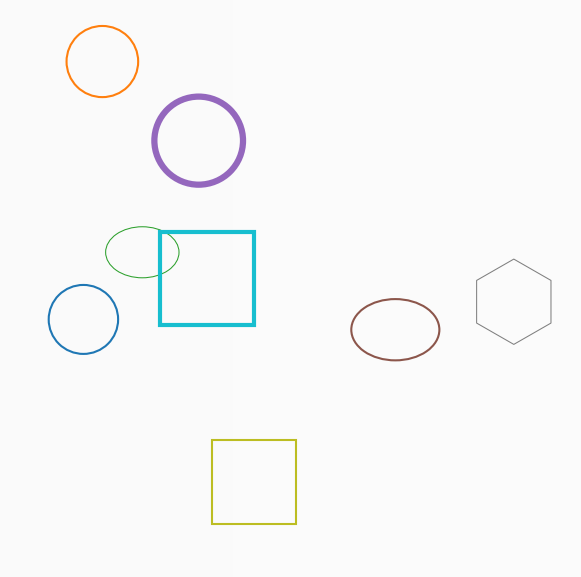[{"shape": "circle", "thickness": 1, "radius": 0.3, "center": [0.144, 0.446]}, {"shape": "circle", "thickness": 1, "radius": 0.31, "center": [0.176, 0.893]}, {"shape": "oval", "thickness": 0.5, "radius": 0.32, "center": [0.245, 0.562]}, {"shape": "circle", "thickness": 3, "radius": 0.38, "center": [0.342, 0.756]}, {"shape": "oval", "thickness": 1, "radius": 0.38, "center": [0.68, 0.428]}, {"shape": "hexagon", "thickness": 0.5, "radius": 0.37, "center": [0.884, 0.477]}, {"shape": "square", "thickness": 1, "radius": 0.36, "center": [0.437, 0.165]}, {"shape": "square", "thickness": 2, "radius": 0.41, "center": [0.356, 0.517]}]